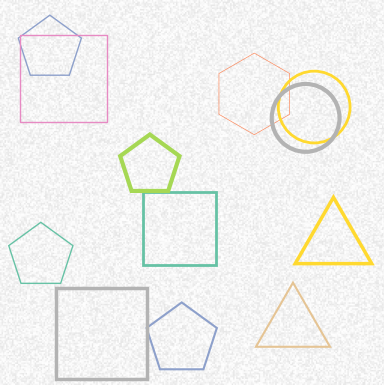[{"shape": "square", "thickness": 2, "radius": 0.47, "center": [0.465, 0.406]}, {"shape": "pentagon", "thickness": 1, "radius": 0.44, "center": [0.106, 0.335]}, {"shape": "hexagon", "thickness": 0.5, "radius": 0.53, "center": [0.66, 0.756]}, {"shape": "pentagon", "thickness": 1.5, "radius": 0.48, "center": [0.472, 0.118]}, {"shape": "pentagon", "thickness": 1, "radius": 0.43, "center": [0.129, 0.874]}, {"shape": "square", "thickness": 1, "radius": 0.56, "center": [0.164, 0.797]}, {"shape": "pentagon", "thickness": 3, "radius": 0.4, "center": [0.389, 0.57]}, {"shape": "circle", "thickness": 2, "radius": 0.47, "center": [0.816, 0.722]}, {"shape": "triangle", "thickness": 2.5, "radius": 0.57, "center": [0.866, 0.373]}, {"shape": "triangle", "thickness": 1.5, "radius": 0.56, "center": [0.761, 0.155]}, {"shape": "square", "thickness": 2.5, "radius": 0.59, "center": [0.264, 0.134]}, {"shape": "circle", "thickness": 3, "radius": 0.44, "center": [0.794, 0.694]}]